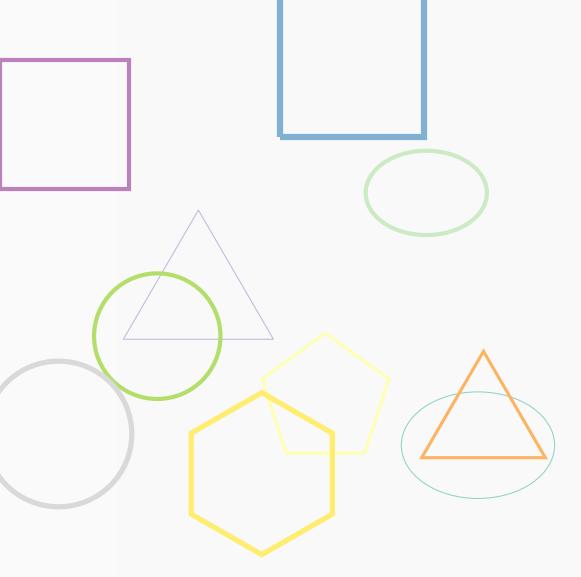[{"shape": "oval", "thickness": 0.5, "radius": 0.66, "center": [0.822, 0.228]}, {"shape": "pentagon", "thickness": 1.5, "radius": 0.57, "center": [0.56, 0.307]}, {"shape": "triangle", "thickness": 0.5, "radius": 0.75, "center": [0.341, 0.486]}, {"shape": "square", "thickness": 3, "radius": 0.62, "center": [0.606, 0.887]}, {"shape": "triangle", "thickness": 1.5, "radius": 0.61, "center": [0.832, 0.268]}, {"shape": "circle", "thickness": 2, "radius": 0.54, "center": [0.271, 0.417]}, {"shape": "circle", "thickness": 2.5, "radius": 0.63, "center": [0.101, 0.248]}, {"shape": "square", "thickness": 2, "radius": 0.56, "center": [0.111, 0.784]}, {"shape": "oval", "thickness": 2, "radius": 0.52, "center": [0.733, 0.665]}, {"shape": "hexagon", "thickness": 2.5, "radius": 0.7, "center": [0.45, 0.179]}]